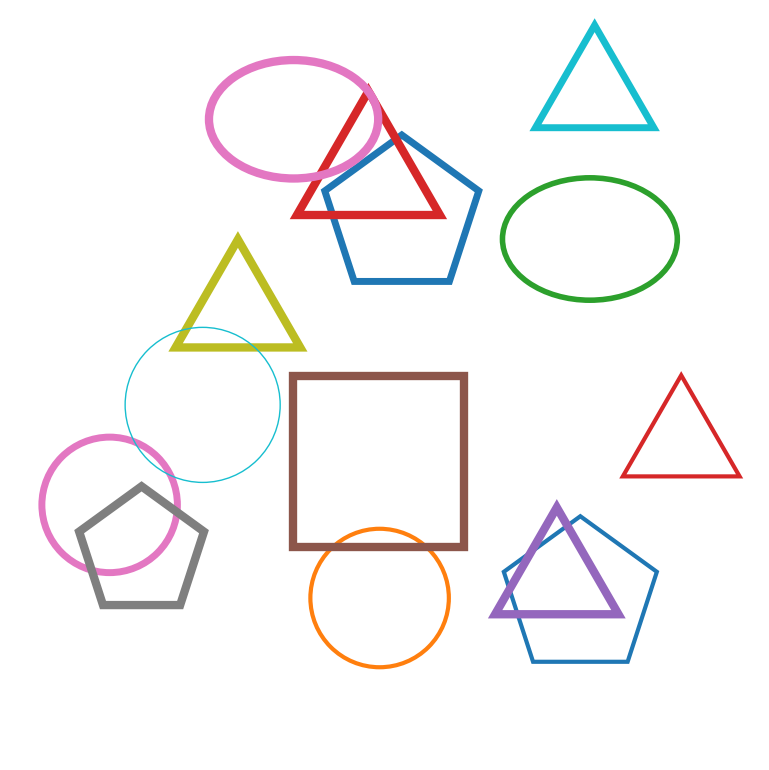[{"shape": "pentagon", "thickness": 1.5, "radius": 0.52, "center": [0.754, 0.225]}, {"shape": "pentagon", "thickness": 2.5, "radius": 0.53, "center": [0.522, 0.72]}, {"shape": "circle", "thickness": 1.5, "radius": 0.45, "center": [0.493, 0.223]}, {"shape": "oval", "thickness": 2, "radius": 0.57, "center": [0.766, 0.69]}, {"shape": "triangle", "thickness": 3, "radius": 0.54, "center": [0.478, 0.774]}, {"shape": "triangle", "thickness": 1.5, "radius": 0.44, "center": [0.885, 0.425]}, {"shape": "triangle", "thickness": 3, "radius": 0.46, "center": [0.723, 0.249]}, {"shape": "square", "thickness": 3, "radius": 0.56, "center": [0.491, 0.401]}, {"shape": "oval", "thickness": 3, "radius": 0.55, "center": [0.381, 0.845]}, {"shape": "circle", "thickness": 2.5, "radius": 0.44, "center": [0.142, 0.344]}, {"shape": "pentagon", "thickness": 3, "radius": 0.43, "center": [0.184, 0.283]}, {"shape": "triangle", "thickness": 3, "radius": 0.47, "center": [0.309, 0.595]}, {"shape": "triangle", "thickness": 2.5, "radius": 0.44, "center": [0.772, 0.879]}, {"shape": "circle", "thickness": 0.5, "radius": 0.5, "center": [0.263, 0.474]}]